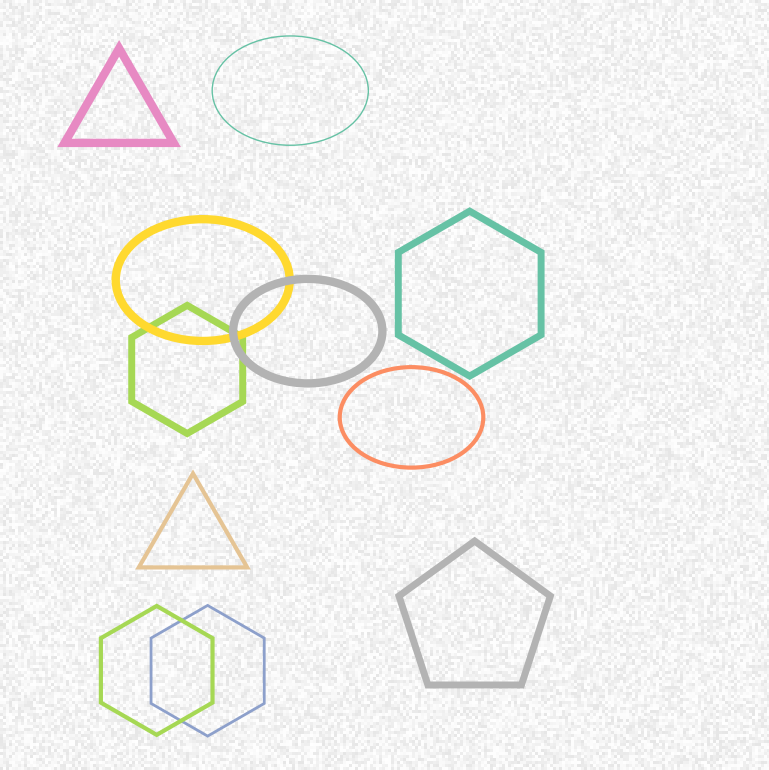[{"shape": "hexagon", "thickness": 2.5, "radius": 0.54, "center": [0.61, 0.619]}, {"shape": "oval", "thickness": 0.5, "radius": 0.51, "center": [0.377, 0.882]}, {"shape": "oval", "thickness": 1.5, "radius": 0.47, "center": [0.534, 0.458]}, {"shape": "hexagon", "thickness": 1, "radius": 0.42, "center": [0.27, 0.129]}, {"shape": "triangle", "thickness": 3, "radius": 0.41, "center": [0.155, 0.855]}, {"shape": "hexagon", "thickness": 1.5, "radius": 0.42, "center": [0.204, 0.129]}, {"shape": "hexagon", "thickness": 2.5, "radius": 0.42, "center": [0.243, 0.52]}, {"shape": "oval", "thickness": 3, "radius": 0.56, "center": [0.263, 0.636]}, {"shape": "triangle", "thickness": 1.5, "radius": 0.41, "center": [0.251, 0.304]}, {"shape": "pentagon", "thickness": 2.5, "radius": 0.52, "center": [0.616, 0.194]}, {"shape": "oval", "thickness": 3, "radius": 0.48, "center": [0.4, 0.57]}]